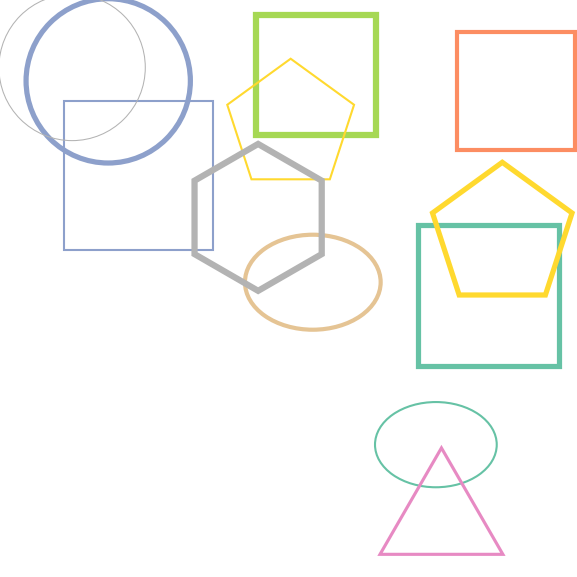[{"shape": "oval", "thickness": 1, "radius": 0.53, "center": [0.755, 0.229]}, {"shape": "square", "thickness": 2.5, "radius": 0.61, "center": [0.845, 0.488]}, {"shape": "square", "thickness": 2, "radius": 0.51, "center": [0.894, 0.842]}, {"shape": "circle", "thickness": 2.5, "radius": 0.71, "center": [0.187, 0.859]}, {"shape": "square", "thickness": 1, "radius": 0.65, "center": [0.24, 0.695]}, {"shape": "triangle", "thickness": 1.5, "radius": 0.61, "center": [0.764, 0.101]}, {"shape": "square", "thickness": 3, "radius": 0.52, "center": [0.547, 0.869]}, {"shape": "pentagon", "thickness": 1, "radius": 0.58, "center": [0.503, 0.782]}, {"shape": "pentagon", "thickness": 2.5, "radius": 0.64, "center": [0.87, 0.591]}, {"shape": "oval", "thickness": 2, "radius": 0.59, "center": [0.542, 0.51]}, {"shape": "hexagon", "thickness": 3, "radius": 0.64, "center": [0.447, 0.623]}, {"shape": "circle", "thickness": 0.5, "radius": 0.63, "center": [0.125, 0.882]}]